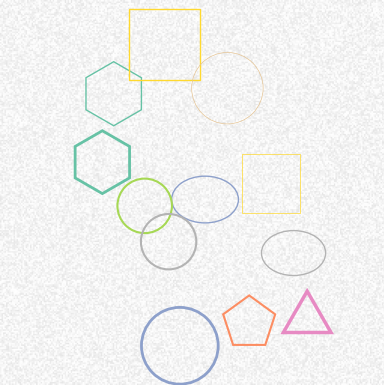[{"shape": "hexagon", "thickness": 1, "radius": 0.42, "center": [0.295, 0.757]}, {"shape": "hexagon", "thickness": 2, "radius": 0.41, "center": [0.266, 0.579]}, {"shape": "pentagon", "thickness": 1.5, "radius": 0.36, "center": [0.647, 0.162]}, {"shape": "oval", "thickness": 1, "radius": 0.43, "center": [0.533, 0.482]}, {"shape": "circle", "thickness": 2, "radius": 0.5, "center": [0.467, 0.102]}, {"shape": "triangle", "thickness": 2.5, "radius": 0.36, "center": [0.798, 0.172]}, {"shape": "circle", "thickness": 1.5, "radius": 0.35, "center": [0.376, 0.465]}, {"shape": "square", "thickness": 1, "radius": 0.47, "center": [0.427, 0.884]}, {"shape": "square", "thickness": 0.5, "radius": 0.38, "center": [0.704, 0.523]}, {"shape": "circle", "thickness": 0.5, "radius": 0.46, "center": [0.591, 0.771]}, {"shape": "oval", "thickness": 1, "radius": 0.42, "center": [0.762, 0.343]}, {"shape": "circle", "thickness": 1.5, "radius": 0.36, "center": [0.438, 0.372]}]